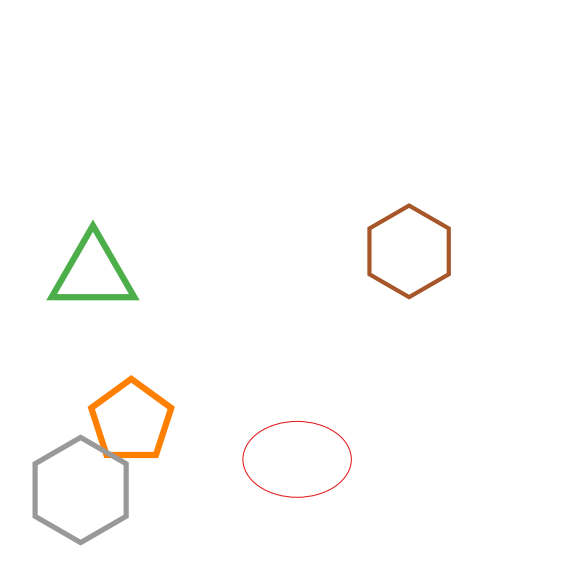[{"shape": "oval", "thickness": 0.5, "radius": 0.47, "center": [0.514, 0.204]}, {"shape": "triangle", "thickness": 3, "radius": 0.41, "center": [0.161, 0.526]}, {"shape": "pentagon", "thickness": 3, "radius": 0.36, "center": [0.227, 0.27]}, {"shape": "hexagon", "thickness": 2, "radius": 0.4, "center": [0.708, 0.564]}, {"shape": "hexagon", "thickness": 2.5, "radius": 0.46, "center": [0.14, 0.151]}]